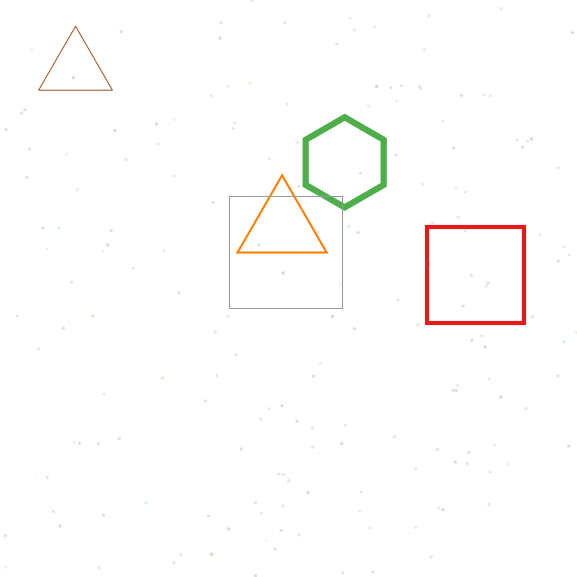[{"shape": "square", "thickness": 2, "radius": 0.42, "center": [0.824, 0.523]}, {"shape": "hexagon", "thickness": 3, "radius": 0.39, "center": [0.597, 0.718]}, {"shape": "triangle", "thickness": 1, "radius": 0.45, "center": [0.488, 0.606]}, {"shape": "triangle", "thickness": 0.5, "radius": 0.37, "center": [0.131, 0.88]}, {"shape": "square", "thickness": 0.5, "radius": 0.49, "center": [0.494, 0.563]}]